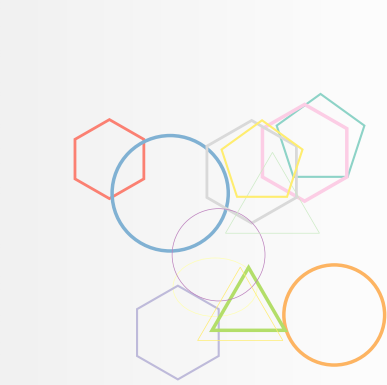[{"shape": "pentagon", "thickness": 1.5, "radius": 0.6, "center": [0.827, 0.637]}, {"shape": "oval", "thickness": 0.5, "radius": 0.54, "center": [0.555, 0.254]}, {"shape": "hexagon", "thickness": 1.5, "radius": 0.61, "center": [0.459, 0.136]}, {"shape": "hexagon", "thickness": 2, "radius": 0.51, "center": [0.282, 0.587]}, {"shape": "circle", "thickness": 2.5, "radius": 0.75, "center": [0.439, 0.498]}, {"shape": "circle", "thickness": 2.5, "radius": 0.65, "center": [0.863, 0.182]}, {"shape": "triangle", "thickness": 2.5, "radius": 0.54, "center": [0.641, 0.196]}, {"shape": "hexagon", "thickness": 2.5, "radius": 0.63, "center": [0.786, 0.603]}, {"shape": "hexagon", "thickness": 2, "radius": 0.67, "center": [0.649, 0.554]}, {"shape": "circle", "thickness": 0.5, "radius": 0.6, "center": [0.564, 0.338]}, {"shape": "triangle", "thickness": 0.5, "radius": 0.7, "center": [0.703, 0.464]}, {"shape": "pentagon", "thickness": 1.5, "radius": 0.55, "center": [0.676, 0.578]}, {"shape": "triangle", "thickness": 0.5, "radius": 0.64, "center": [0.62, 0.179]}]